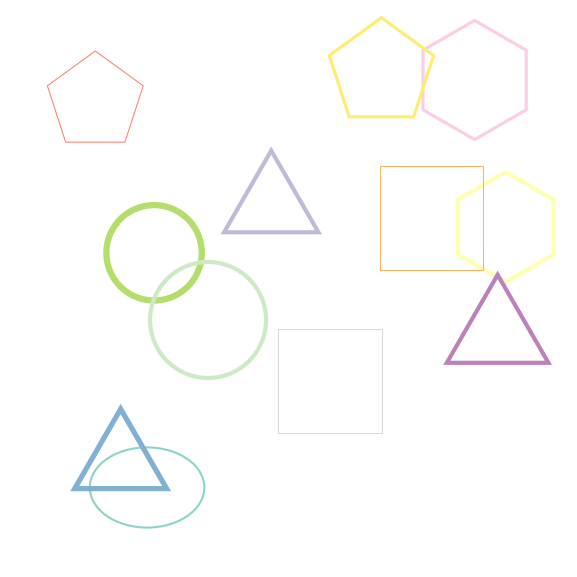[{"shape": "oval", "thickness": 1, "radius": 0.5, "center": [0.255, 0.155]}, {"shape": "hexagon", "thickness": 2, "radius": 0.48, "center": [0.876, 0.606]}, {"shape": "triangle", "thickness": 2, "radius": 0.47, "center": [0.47, 0.644]}, {"shape": "pentagon", "thickness": 0.5, "radius": 0.44, "center": [0.165, 0.824]}, {"shape": "triangle", "thickness": 2.5, "radius": 0.46, "center": [0.209, 0.199]}, {"shape": "square", "thickness": 0.5, "radius": 0.45, "center": [0.747, 0.622]}, {"shape": "circle", "thickness": 3, "radius": 0.41, "center": [0.267, 0.561]}, {"shape": "hexagon", "thickness": 1.5, "radius": 0.52, "center": [0.822, 0.861]}, {"shape": "square", "thickness": 0.5, "radius": 0.45, "center": [0.572, 0.339]}, {"shape": "triangle", "thickness": 2, "radius": 0.51, "center": [0.862, 0.422]}, {"shape": "circle", "thickness": 2, "radius": 0.5, "center": [0.36, 0.445]}, {"shape": "pentagon", "thickness": 1.5, "radius": 0.47, "center": [0.66, 0.874]}]